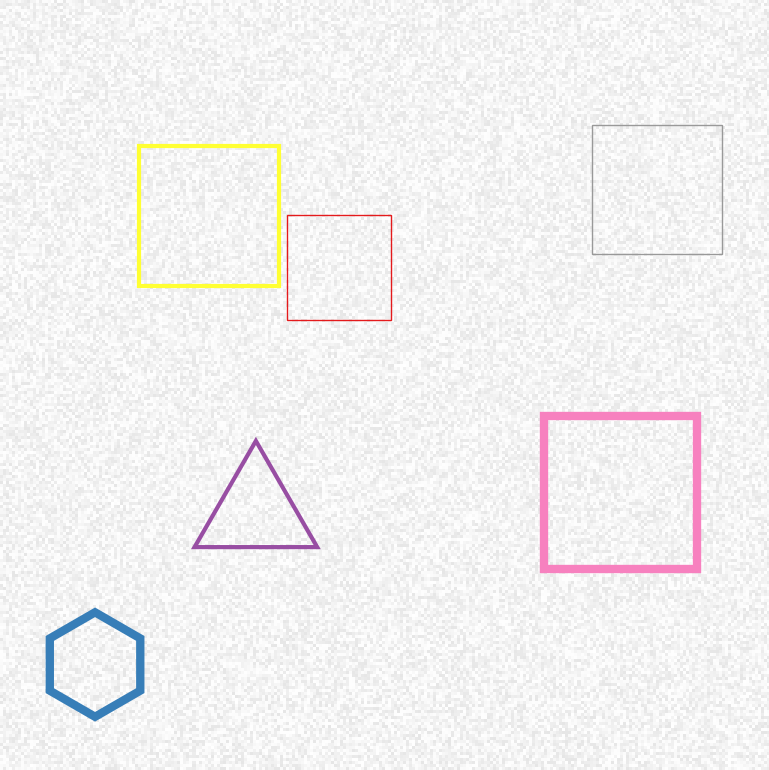[{"shape": "square", "thickness": 0.5, "radius": 0.34, "center": [0.44, 0.653]}, {"shape": "hexagon", "thickness": 3, "radius": 0.34, "center": [0.123, 0.137]}, {"shape": "triangle", "thickness": 1.5, "radius": 0.46, "center": [0.332, 0.335]}, {"shape": "square", "thickness": 1.5, "radius": 0.45, "center": [0.271, 0.719]}, {"shape": "square", "thickness": 3, "radius": 0.5, "center": [0.806, 0.36]}, {"shape": "square", "thickness": 0.5, "radius": 0.42, "center": [0.853, 0.754]}]